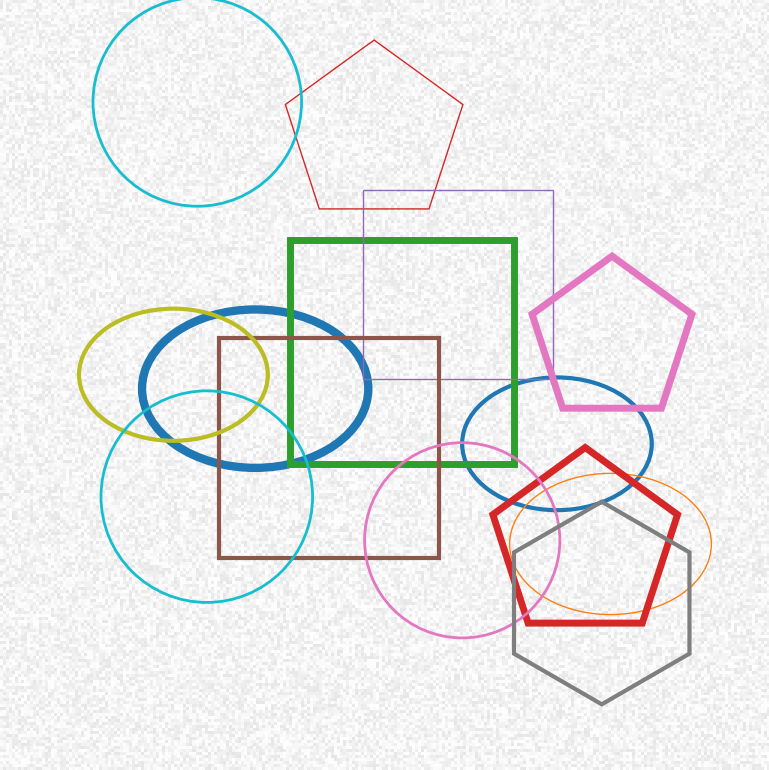[{"shape": "oval", "thickness": 1.5, "radius": 0.62, "center": [0.723, 0.424]}, {"shape": "oval", "thickness": 3, "radius": 0.73, "center": [0.331, 0.495]}, {"shape": "oval", "thickness": 0.5, "radius": 0.66, "center": [0.793, 0.294]}, {"shape": "square", "thickness": 2.5, "radius": 0.73, "center": [0.522, 0.543]}, {"shape": "pentagon", "thickness": 0.5, "radius": 0.61, "center": [0.486, 0.827]}, {"shape": "pentagon", "thickness": 2.5, "radius": 0.63, "center": [0.76, 0.293]}, {"shape": "square", "thickness": 0.5, "radius": 0.62, "center": [0.595, 0.631]}, {"shape": "square", "thickness": 1.5, "radius": 0.71, "center": [0.428, 0.418]}, {"shape": "circle", "thickness": 1, "radius": 0.63, "center": [0.6, 0.298]}, {"shape": "pentagon", "thickness": 2.5, "radius": 0.55, "center": [0.795, 0.558]}, {"shape": "hexagon", "thickness": 1.5, "radius": 0.66, "center": [0.781, 0.217]}, {"shape": "oval", "thickness": 1.5, "radius": 0.61, "center": [0.225, 0.513]}, {"shape": "circle", "thickness": 1, "radius": 0.69, "center": [0.269, 0.355]}, {"shape": "circle", "thickness": 1, "radius": 0.68, "center": [0.256, 0.868]}]